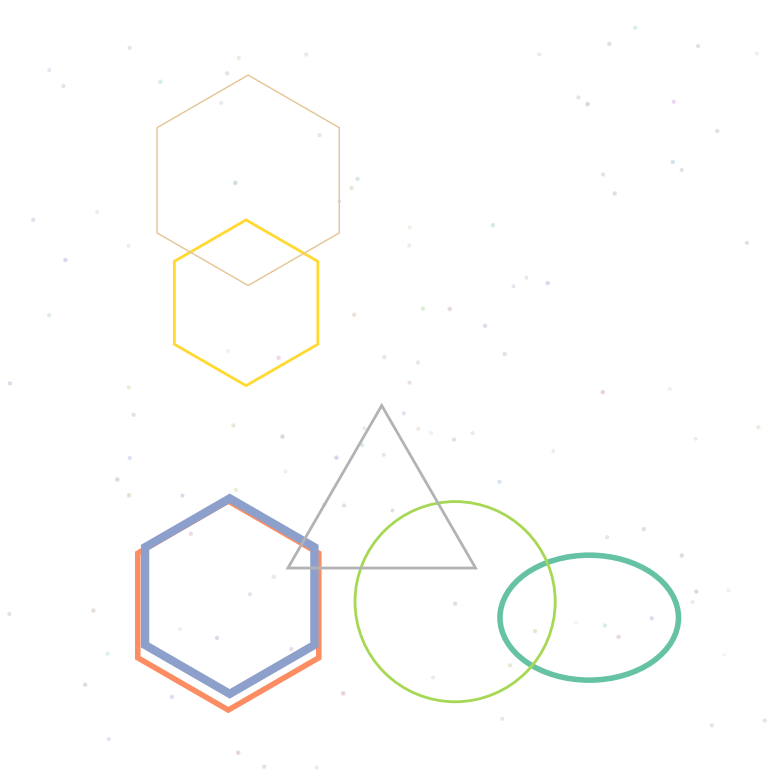[{"shape": "oval", "thickness": 2, "radius": 0.58, "center": [0.765, 0.198]}, {"shape": "hexagon", "thickness": 2, "radius": 0.68, "center": [0.296, 0.214]}, {"shape": "hexagon", "thickness": 3, "radius": 0.63, "center": [0.298, 0.226]}, {"shape": "circle", "thickness": 1, "radius": 0.65, "center": [0.591, 0.219]}, {"shape": "hexagon", "thickness": 1, "radius": 0.54, "center": [0.32, 0.607]}, {"shape": "hexagon", "thickness": 0.5, "radius": 0.68, "center": [0.322, 0.766]}, {"shape": "triangle", "thickness": 1, "radius": 0.7, "center": [0.496, 0.333]}]